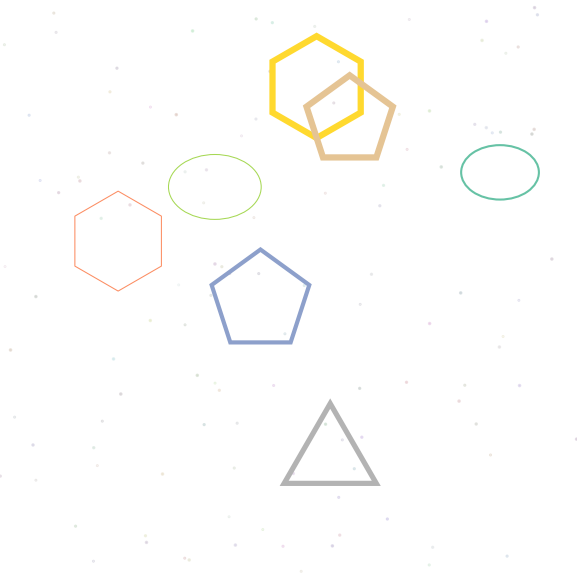[{"shape": "oval", "thickness": 1, "radius": 0.34, "center": [0.866, 0.701]}, {"shape": "hexagon", "thickness": 0.5, "radius": 0.43, "center": [0.205, 0.582]}, {"shape": "pentagon", "thickness": 2, "radius": 0.44, "center": [0.451, 0.478]}, {"shape": "oval", "thickness": 0.5, "radius": 0.4, "center": [0.372, 0.675]}, {"shape": "hexagon", "thickness": 3, "radius": 0.44, "center": [0.548, 0.848]}, {"shape": "pentagon", "thickness": 3, "radius": 0.39, "center": [0.606, 0.79]}, {"shape": "triangle", "thickness": 2.5, "radius": 0.46, "center": [0.572, 0.208]}]